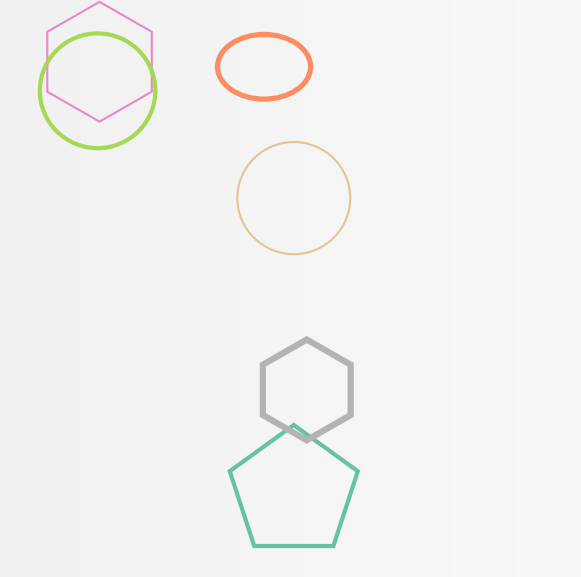[{"shape": "pentagon", "thickness": 2, "radius": 0.58, "center": [0.505, 0.147]}, {"shape": "oval", "thickness": 2.5, "radius": 0.4, "center": [0.454, 0.884]}, {"shape": "hexagon", "thickness": 1, "radius": 0.52, "center": [0.171, 0.892]}, {"shape": "circle", "thickness": 2, "radius": 0.5, "center": [0.168, 0.842]}, {"shape": "circle", "thickness": 1, "radius": 0.49, "center": [0.505, 0.656]}, {"shape": "hexagon", "thickness": 3, "radius": 0.44, "center": [0.528, 0.324]}]